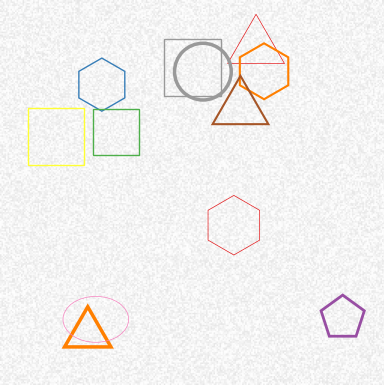[{"shape": "triangle", "thickness": 0.5, "radius": 0.43, "center": [0.665, 0.878]}, {"shape": "hexagon", "thickness": 0.5, "radius": 0.39, "center": [0.607, 0.415]}, {"shape": "hexagon", "thickness": 1, "radius": 0.34, "center": [0.264, 0.78]}, {"shape": "square", "thickness": 1, "radius": 0.3, "center": [0.301, 0.658]}, {"shape": "pentagon", "thickness": 2, "radius": 0.3, "center": [0.89, 0.174]}, {"shape": "hexagon", "thickness": 1.5, "radius": 0.36, "center": [0.686, 0.815]}, {"shape": "triangle", "thickness": 2.5, "radius": 0.35, "center": [0.228, 0.134]}, {"shape": "square", "thickness": 1, "radius": 0.37, "center": [0.146, 0.646]}, {"shape": "triangle", "thickness": 1.5, "radius": 0.42, "center": [0.625, 0.719]}, {"shape": "oval", "thickness": 0.5, "radius": 0.43, "center": [0.249, 0.171]}, {"shape": "square", "thickness": 1, "radius": 0.37, "center": [0.5, 0.825]}, {"shape": "circle", "thickness": 2.5, "radius": 0.37, "center": [0.527, 0.814]}]